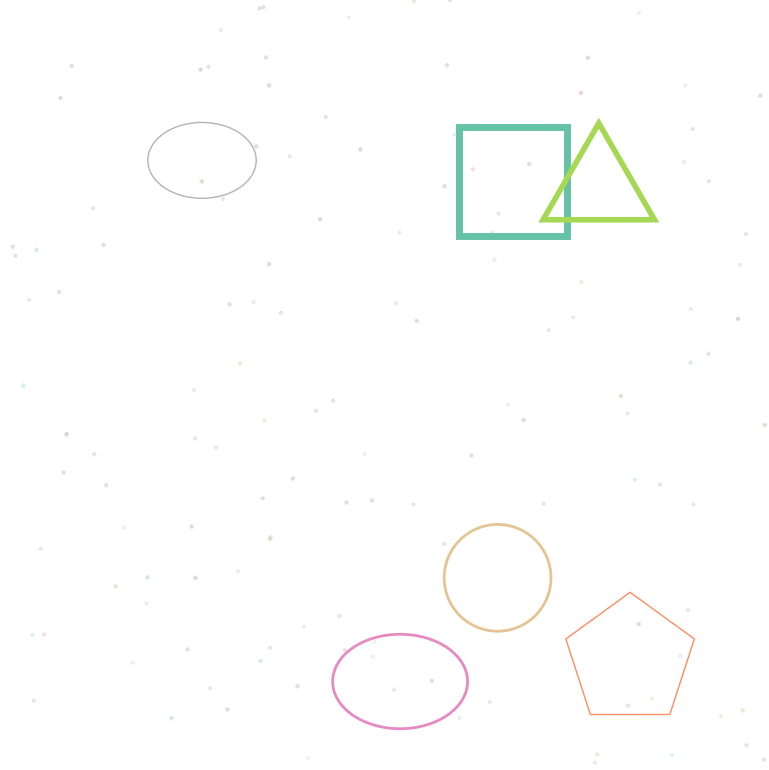[{"shape": "square", "thickness": 2.5, "radius": 0.35, "center": [0.666, 0.764]}, {"shape": "pentagon", "thickness": 0.5, "radius": 0.44, "center": [0.818, 0.143]}, {"shape": "oval", "thickness": 1, "radius": 0.44, "center": [0.52, 0.115]}, {"shape": "triangle", "thickness": 2, "radius": 0.42, "center": [0.778, 0.756]}, {"shape": "circle", "thickness": 1, "radius": 0.35, "center": [0.646, 0.25]}, {"shape": "oval", "thickness": 0.5, "radius": 0.35, "center": [0.262, 0.792]}]